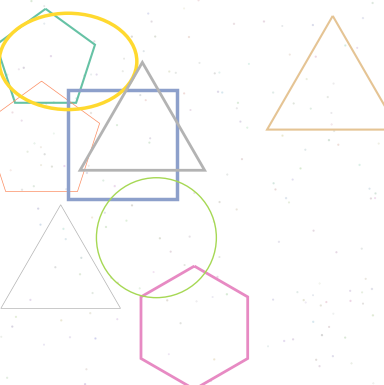[{"shape": "pentagon", "thickness": 1.5, "radius": 0.67, "center": [0.118, 0.842]}, {"shape": "pentagon", "thickness": 0.5, "radius": 0.79, "center": [0.108, 0.631]}, {"shape": "square", "thickness": 2.5, "radius": 0.71, "center": [0.319, 0.624]}, {"shape": "hexagon", "thickness": 2, "radius": 0.8, "center": [0.505, 0.149]}, {"shape": "circle", "thickness": 1, "radius": 0.78, "center": [0.406, 0.383]}, {"shape": "oval", "thickness": 2.5, "radius": 0.89, "center": [0.177, 0.841]}, {"shape": "triangle", "thickness": 1.5, "radius": 0.98, "center": [0.864, 0.762]}, {"shape": "triangle", "thickness": 2, "radius": 0.93, "center": [0.37, 0.651]}, {"shape": "triangle", "thickness": 0.5, "radius": 0.9, "center": [0.158, 0.289]}]